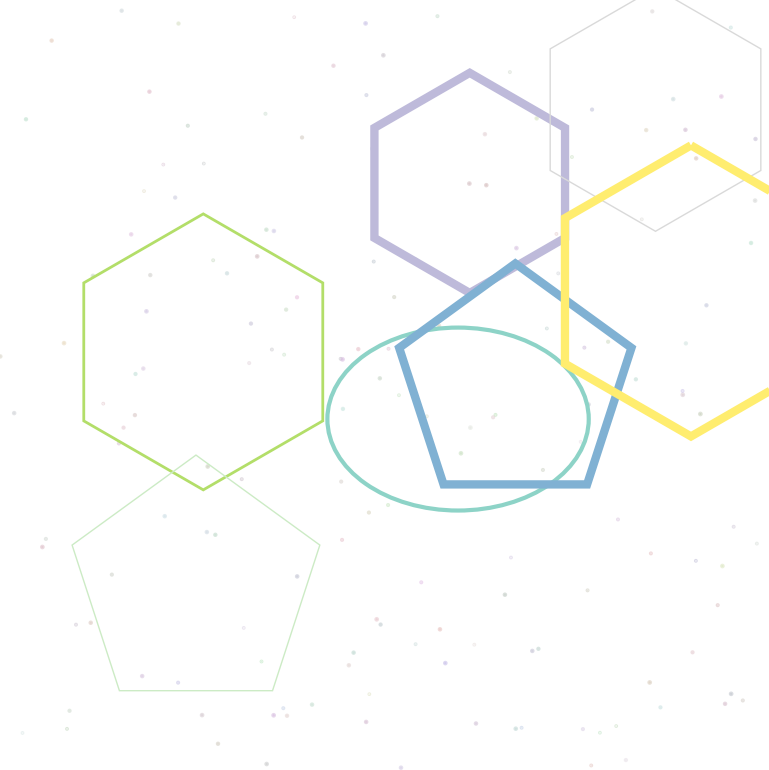[{"shape": "oval", "thickness": 1.5, "radius": 0.85, "center": [0.595, 0.456]}, {"shape": "hexagon", "thickness": 3, "radius": 0.71, "center": [0.61, 0.762]}, {"shape": "pentagon", "thickness": 3, "radius": 0.79, "center": [0.669, 0.499]}, {"shape": "hexagon", "thickness": 1, "radius": 0.9, "center": [0.264, 0.543]}, {"shape": "hexagon", "thickness": 0.5, "radius": 0.79, "center": [0.851, 0.858]}, {"shape": "pentagon", "thickness": 0.5, "radius": 0.85, "center": [0.255, 0.24]}, {"shape": "hexagon", "thickness": 3, "radius": 0.94, "center": [0.897, 0.622]}]